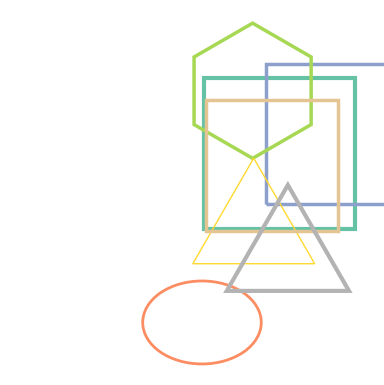[{"shape": "square", "thickness": 3, "radius": 0.98, "center": [0.727, 0.601]}, {"shape": "oval", "thickness": 2, "radius": 0.77, "center": [0.525, 0.162]}, {"shape": "square", "thickness": 2.5, "radius": 0.91, "center": [0.874, 0.652]}, {"shape": "hexagon", "thickness": 2.5, "radius": 0.88, "center": [0.656, 0.764]}, {"shape": "triangle", "thickness": 1, "radius": 0.91, "center": [0.659, 0.406]}, {"shape": "square", "thickness": 2.5, "radius": 0.85, "center": [0.706, 0.57]}, {"shape": "triangle", "thickness": 3, "radius": 0.92, "center": [0.748, 0.336]}]